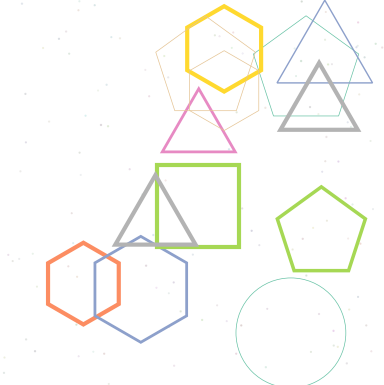[{"shape": "pentagon", "thickness": 0.5, "radius": 0.72, "center": [0.795, 0.815]}, {"shape": "circle", "thickness": 0.5, "radius": 0.71, "center": [0.756, 0.135]}, {"shape": "hexagon", "thickness": 3, "radius": 0.53, "center": [0.217, 0.263]}, {"shape": "hexagon", "thickness": 2, "radius": 0.69, "center": [0.366, 0.248]}, {"shape": "triangle", "thickness": 1, "radius": 0.72, "center": [0.844, 0.856]}, {"shape": "triangle", "thickness": 2, "radius": 0.55, "center": [0.516, 0.66]}, {"shape": "pentagon", "thickness": 2.5, "radius": 0.6, "center": [0.835, 0.394]}, {"shape": "square", "thickness": 3, "radius": 0.54, "center": [0.515, 0.465]}, {"shape": "hexagon", "thickness": 3, "radius": 0.55, "center": [0.582, 0.873]}, {"shape": "hexagon", "thickness": 0.5, "radius": 0.52, "center": [0.582, 0.765]}, {"shape": "pentagon", "thickness": 0.5, "radius": 0.68, "center": [0.534, 0.822]}, {"shape": "triangle", "thickness": 3, "radius": 0.6, "center": [0.404, 0.425]}, {"shape": "triangle", "thickness": 3, "radius": 0.58, "center": [0.829, 0.721]}]